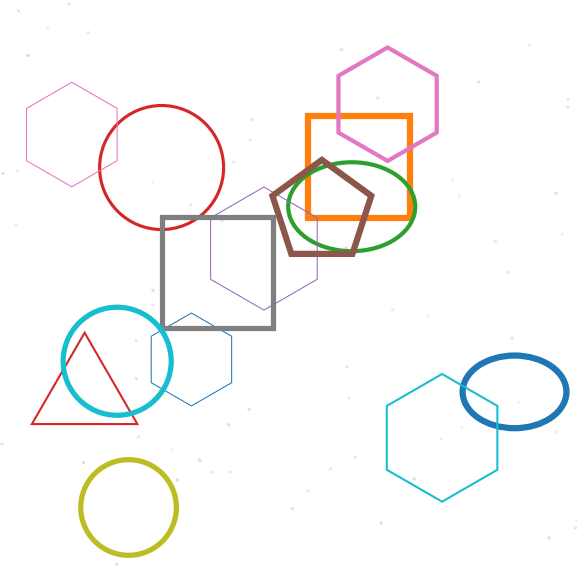[{"shape": "oval", "thickness": 3, "radius": 0.45, "center": [0.891, 0.321]}, {"shape": "hexagon", "thickness": 0.5, "radius": 0.4, "center": [0.331, 0.377]}, {"shape": "square", "thickness": 3, "radius": 0.44, "center": [0.622, 0.709]}, {"shape": "oval", "thickness": 2, "radius": 0.55, "center": [0.609, 0.641]}, {"shape": "triangle", "thickness": 1, "radius": 0.53, "center": [0.147, 0.318]}, {"shape": "circle", "thickness": 1.5, "radius": 0.54, "center": [0.28, 0.709]}, {"shape": "hexagon", "thickness": 0.5, "radius": 0.53, "center": [0.457, 0.569]}, {"shape": "pentagon", "thickness": 3, "radius": 0.45, "center": [0.557, 0.632]}, {"shape": "hexagon", "thickness": 2, "radius": 0.49, "center": [0.671, 0.819]}, {"shape": "hexagon", "thickness": 0.5, "radius": 0.45, "center": [0.124, 0.766]}, {"shape": "square", "thickness": 2.5, "radius": 0.48, "center": [0.377, 0.528]}, {"shape": "circle", "thickness": 2.5, "radius": 0.41, "center": [0.223, 0.12]}, {"shape": "circle", "thickness": 2.5, "radius": 0.47, "center": [0.203, 0.374]}, {"shape": "hexagon", "thickness": 1, "radius": 0.55, "center": [0.766, 0.241]}]